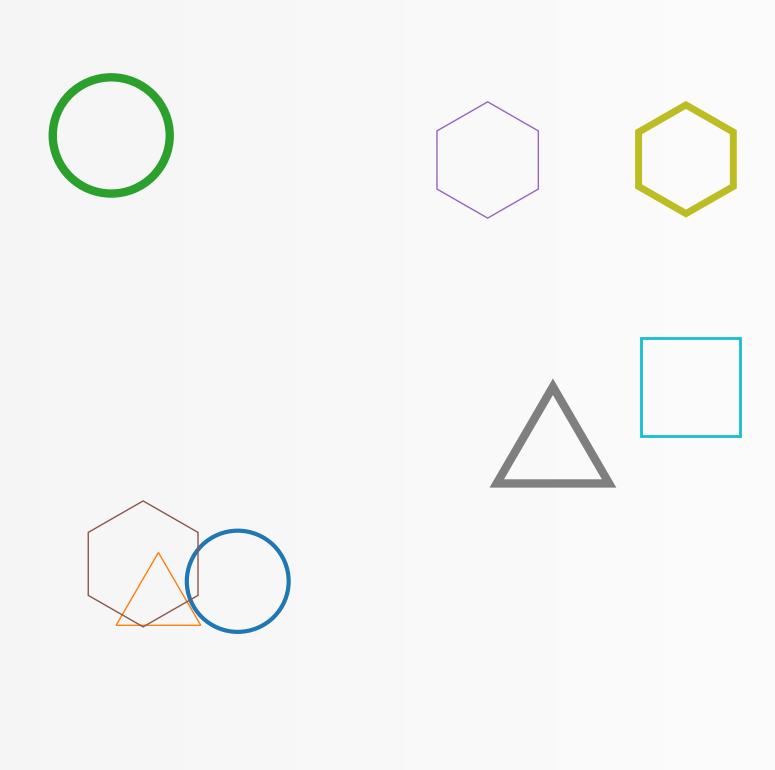[{"shape": "circle", "thickness": 1.5, "radius": 0.33, "center": [0.307, 0.245]}, {"shape": "triangle", "thickness": 0.5, "radius": 0.32, "center": [0.204, 0.219]}, {"shape": "circle", "thickness": 3, "radius": 0.38, "center": [0.144, 0.824]}, {"shape": "hexagon", "thickness": 0.5, "radius": 0.38, "center": [0.629, 0.792]}, {"shape": "hexagon", "thickness": 0.5, "radius": 0.41, "center": [0.185, 0.268]}, {"shape": "triangle", "thickness": 3, "radius": 0.42, "center": [0.713, 0.414]}, {"shape": "hexagon", "thickness": 2.5, "radius": 0.35, "center": [0.885, 0.793]}, {"shape": "square", "thickness": 1, "radius": 0.32, "center": [0.891, 0.497]}]